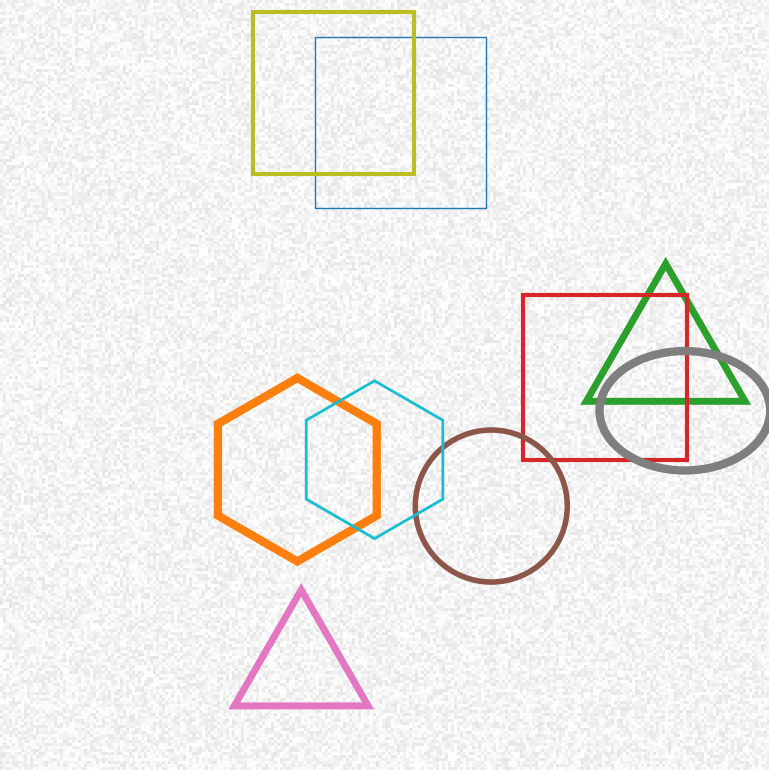[{"shape": "square", "thickness": 0.5, "radius": 0.56, "center": [0.52, 0.841]}, {"shape": "hexagon", "thickness": 3, "radius": 0.6, "center": [0.386, 0.39]}, {"shape": "triangle", "thickness": 2.5, "radius": 0.6, "center": [0.865, 0.538]}, {"shape": "square", "thickness": 1.5, "radius": 0.53, "center": [0.786, 0.51]}, {"shape": "circle", "thickness": 2, "radius": 0.49, "center": [0.638, 0.343]}, {"shape": "triangle", "thickness": 2.5, "radius": 0.5, "center": [0.391, 0.133]}, {"shape": "oval", "thickness": 3, "radius": 0.55, "center": [0.889, 0.467]}, {"shape": "square", "thickness": 1.5, "radius": 0.52, "center": [0.433, 0.879]}, {"shape": "hexagon", "thickness": 1, "radius": 0.51, "center": [0.486, 0.403]}]